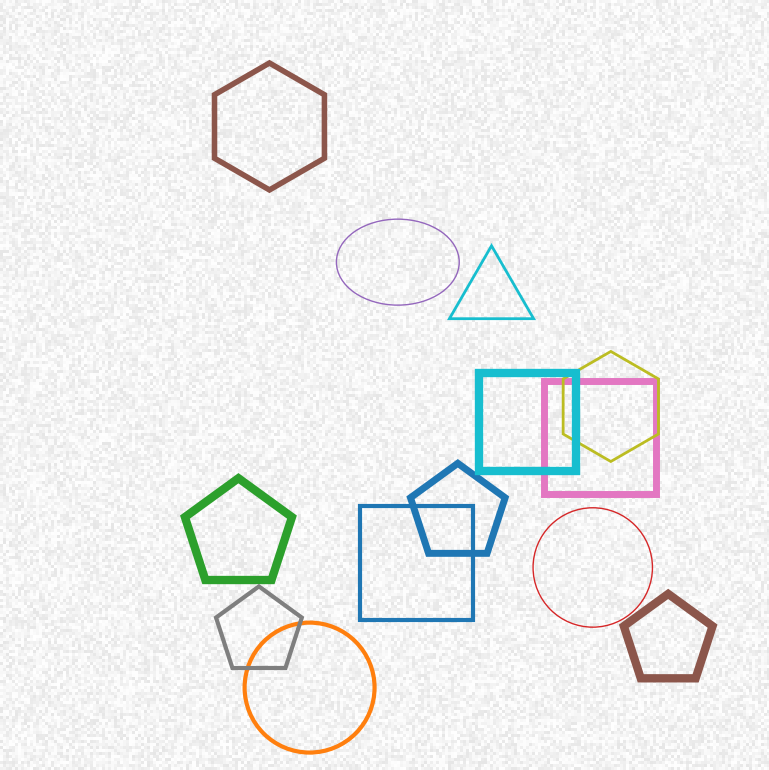[{"shape": "square", "thickness": 1.5, "radius": 0.37, "center": [0.541, 0.269]}, {"shape": "pentagon", "thickness": 2.5, "radius": 0.32, "center": [0.595, 0.334]}, {"shape": "circle", "thickness": 1.5, "radius": 0.42, "center": [0.402, 0.107]}, {"shape": "pentagon", "thickness": 3, "radius": 0.37, "center": [0.31, 0.306]}, {"shape": "circle", "thickness": 0.5, "radius": 0.39, "center": [0.77, 0.263]}, {"shape": "oval", "thickness": 0.5, "radius": 0.4, "center": [0.517, 0.66]}, {"shape": "hexagon", "thickness": 2, "radius": 0.41, "center": [0.35, 0.836]}, {"shape": "pentagon", "thickness": 3, "radius": 0.3, "center": [0.868, 0.168]}, {"shape": "square", "thickness": 2.5, "radius": 0.36, "center": [0.779, 0.432]}, {"shape": "pentagon", "thickness": 1.5, "radius": 0.29, "center": [0.336, 0.18]}, {"shape": "hexagon", "thickness": 1, "radius": 0.36, "center": [0.793, 0.472]}, {"shape": "triangle", "thickness": 1, "radius": 0.32, "center": [0.638, 0.618]}, {"shape": "square", "thickness": 3, "radius": 0.32, "center": [0.685, 0.452]}]